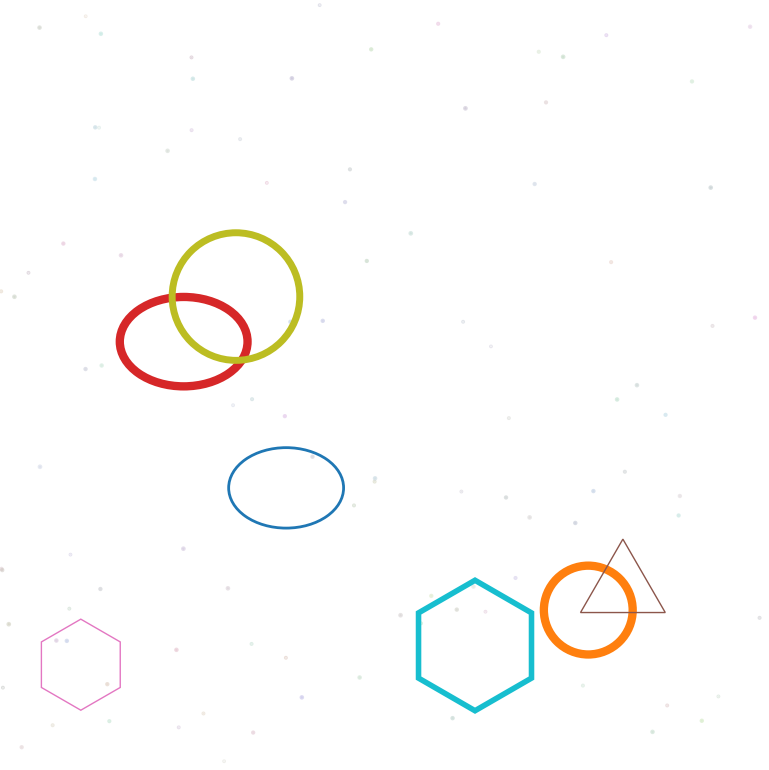[{"shape": "oval", "thickness": 1, "radius": 0.37, "center": [0.372, 0.366]}, {"shape": "circle", "thickness": 3, "radius": 0.29, "center": [0.764, 0.208]}, {"shape": "oval", "thickness": 3, "radius": 0.41, "center": [0.239, 0.556]}, {"shape": "triangle", "thickness": 0.5, "radius": 0.32, "center": [0.809, 0.236]}, {"shape": "hexagon", "thickness": 0.5, "radius": 0.3, "center": [0.105, 0.137]}, {"shape": "circle", "thickness": 2.5, "radius": 0.41, "center": [0.306, 0.615]}, {"shape": "hexagon", "thickness": 2, "radius": 0.42, "center": [0.617, 0.162]}]